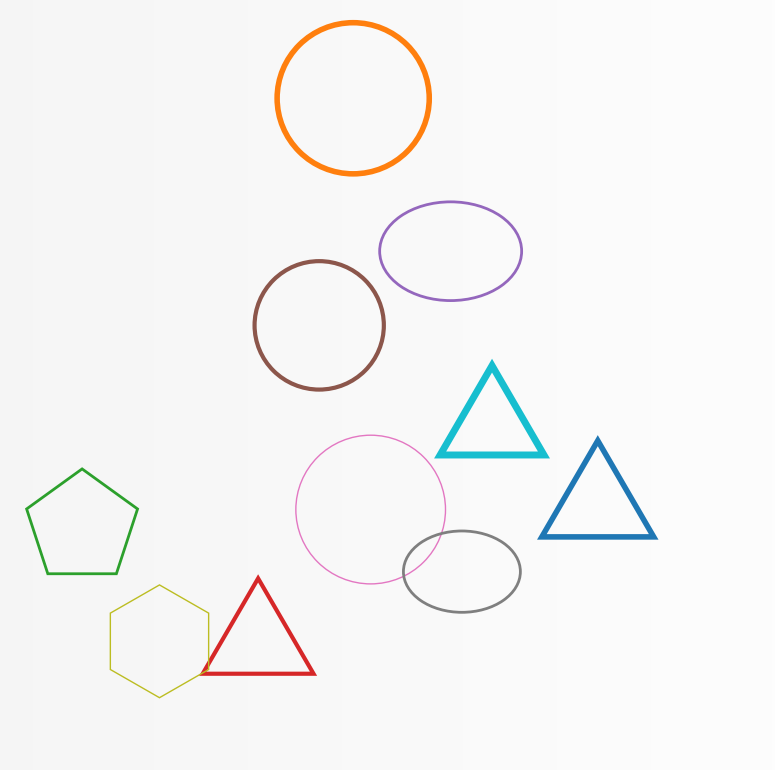[{"shape": "triangle", "thickness": 2, "radius": 0.42, "center": [0.771, 0.344]}, {"shape": "circle", "thickness": 2, "radius": 0.49, "center": [0.456, 0.872]}, {"shape": "pentagon", "thickness": 1, "radius": 0.38, "center": [0.106, 0.316]}, {"shape": "triangle", "thickness": 1.5, "radius": 0.41, "center": [0.333, 0.166]}, {"shape": "oval", "thickness": 1, "radius": 0.46, "center": [0.581, 0.674]}, {"shape": "circle", "thickness": 1.5, "radius": 0.42, "center": [0.412, 0.577]}, {"shape": "circle", "thickness": 0.5, "radius": 0.48, "center": [0.478, 0.338]}, {"shape": "oval", "thickness": 1, "radius": 0.38, "center": [0.596, 0.258]}, {"shape": "hexagon", "thickness": 0.5, "radius": 0.37, "center": [0.206, 0.167]}, {"shape": "triangle", "thickness": 2.5, "radius": 0.39, "center": [0.635, 0.448]}]